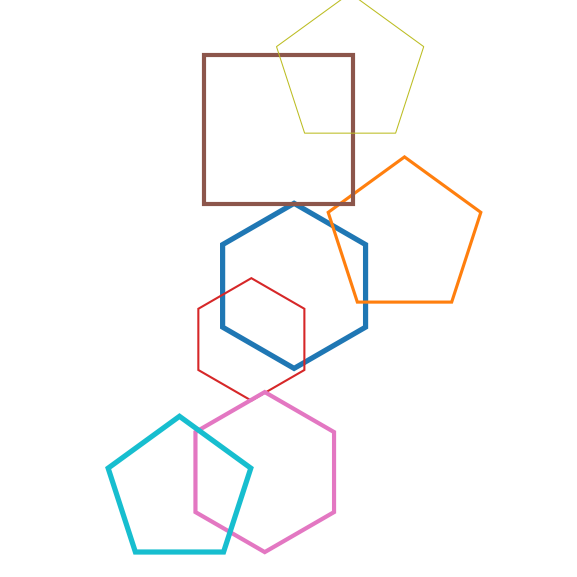[{"shape": "hexagon", "thickness": 2.5, "radius": 0.71, "center": [0.509, 0.504]}, {"shape": "pentagon", "thickness": 1.5, "radius": 0.69, "center": [0.7, 0.588]}, {"shape": "hexagon", "thickness": 1, "radius": 0.53, "center": [0.435, 0.411]}, {"shape": "square", "thickness": 2, "radius": 0.65, "center": [0.482, 0.775]}, {"shape": "hexagon", "thickness": 2, "radius": 0.69, "center": [0.458, 0.182]}, {"shape": "pentagon", "thickness": 0.5, "radius": 0.67, "center": [0.606, 0.877]}, {"shape": "pentagon", "thickness": 2.5, "radius": 0.65, "center": [0.311, 0.148]}]